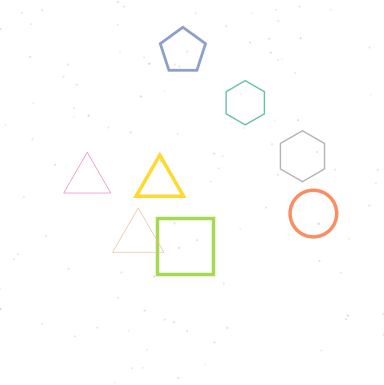[{"shape": "hexagon", "thickness": 1, "radius": 0.29, "center": [0.637, 0.733]}, {"shape": "circle", "thickness": 2.5, "radius": 0.3, "center": [0.814, 0.445]}, {"shape": "pentagon", "thickness": 2, "radius": 0.31, "center": [0.475, 0.867]}, {"shape": "triangle", "thickness": 0.5, "radius": 0.35, "center": [0.227, 0.534]}, {"shape": "square", "thickness": 2.5, "radius": 0.36, "center": [0.482, 0.361]}, {"shape": "triangle", "thickness": 2.5, "radius": 0.36, "center": [0.415, 0.526]}, {"shape": "triangle", "thickness": 0.5, "radius": 0.38, "center": [0.359, 0.383]}, {"shape": "hexagon", "thickness": 1, "radius": 0.33, "center": [0.786, 0.594]}]